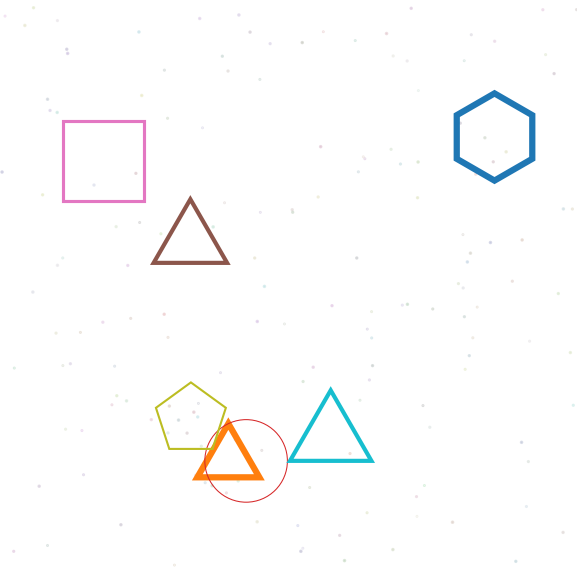[{"shape": "hexagon", "thickness": 3, "radius": 0.38, "center": [0.856, 0.762]}, {"shape": "triangle", "thickness": 3, "radius": 0.31, "center": [0.395, 0.204]}, {"shape": "circle", "thickness": 0.5, "radius": 0.36, "center": [0.426, 0.201]}, {"shape": "triangle", "thickness": 2, "radius": 0.37, "center": [0.33, 0.581]}, {"shape": "square", "thickness": 1.5, "radius": 0.35, "center": [0.179, 0.72]}, {"shape": "pentagon", "thickness": 1, "radius": 0.32, "center": [0.331, 0.273]}, {"shape": "triangle", "thickness": 2, "radius": 0.41, "center": [0.573, 0.242]}]